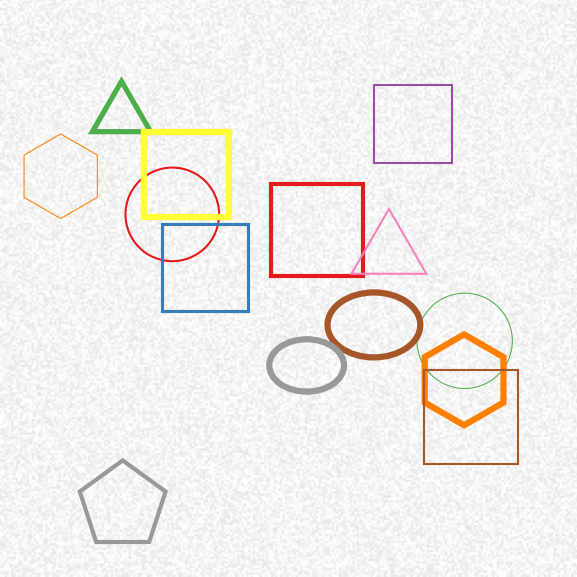[{"shape": "circle", "thickness": 1, "radius": 0.41, "center": [0.298, 0.628]}, {"shape": "square", "thickness": 2, "radius": 0.4, "center": [0.548, 0.601]}, {"shape": "square", "thickness": 1.5, "radius": 0.37, "center": [0.355, 0.536]}, {"shape": "circle", "thickness": 0.5, "radius": 0.41, "center": [0.805, 0.409]}, {"shape": "triangle", "thickness": 2.5, "radius": 0.29, "center": [0.21, 0.8]}, {"shape": "square", "thickness": 1, "radius": 0.34, "center": [0.716, 0.784]}, {"shape": "hexagon", "thickness": 3, "radius": 0.39, "center": [0.804, 0.341]}, {"shape": "hexagon", "thickness": 0.5, "radius": 0.37, "center": [0.105, 0.694]}, {"shape": "square", "thickness": 3, "radius": 0.37, "center": [0.323, 0.697]}, {"shape": "oval", "thickness": 3, "radius": 0.4, "center": [0.647, 0.436]}, {"shape": "square", "thickness": 1, "radius": 0.41, "center": [0.815, 0.277]}, {"shape": "triangle", "thickness": 1, "radius": 0.37, "center": [0.673, 0.562]}, {"shape": "pentagon", "thickness": 2, "radius": 0.39, "center": [0.212, 0.124]}, {"shape": "oval", "thickness": 3, "radius": 0.32, "center": [0.531, 0.366]}]